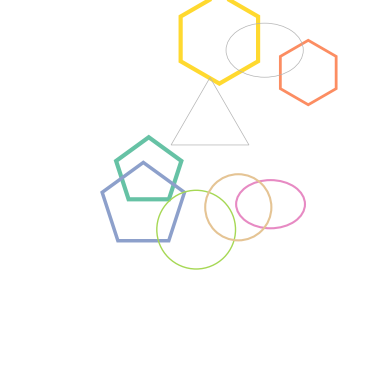[{"shape": "pentagon", "thickness": 3, "radius": 0.45, "center": [0.386, 0.554]}, {"shape": "hexagon", "thickness": 2, "radius": 0.42, "center": [0.801, 0.812]}, {"shape": "pentagon", "thickness": 2.5, "radius": 0.56, "center": [0.372, 0.466]}, {"shape": "oval", "thickness": 1.5, "radius": 0.45, "center": [0.703, 0.47]}, {"shape": "circle", "thickness": 1, "radius": 0.51, "center": [0.51, 0.404]}, {"shape": "hexagon", "thickness": 3, "radius": 0.58, "center": [0.57, 0.899]}, {"shape": "circle", "thickness": 1.5, "radius": 0.43, "center": [0.619, 0.462]}, {"shape": "oval", "thickness": 0.5, "radius": 0.5, "center": [0.687, 0.87]}, {"shape": "triangle", "thickness": 0.5, "radius": 0.58, "center": [0.546, 0.682]}]